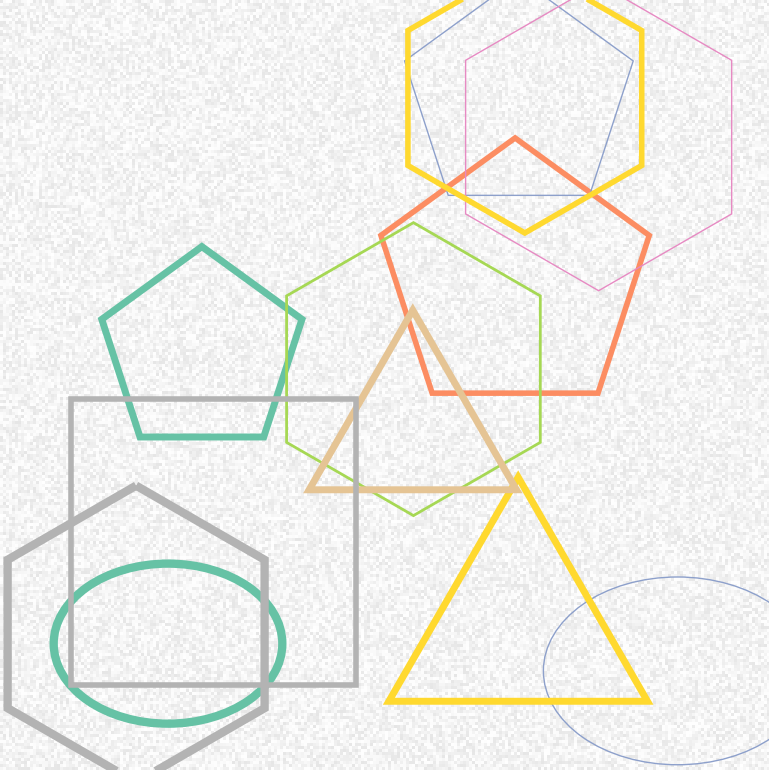[{"shape": "oval", "thickness": 3, "radius": 0.74, "center": [0.218, 0.164]}, {"shape": "pentagon", "thickness": 2.5, "radius": 0.68, "center": [0.262, 0.543]}, {"shape": "pentagon", "thickness": 2, "radius": 0.92, "center": [0.669, 0.638]}, {"shape": "oval", "thickness": 0.5, "radius": 0.87, "center": [0.88, 0.129]}, {"shape": "pentagon", "thickness": 0.5, "radius": 0.78, "center": [0.674, 0.873]}, {"shape": "hexagon", "thickness": 0.5, "radius": 1.0, "center": [0.777, 0.822]}, {"shape": "hexagon", "thickness": 1, "radius": 0.95, "center": [0.537, 0.521]}, {"shape": "triangle", "thickness": 2.5, "radius": 0.97, "center": [0.673, 0.186]}, {"shape": "hexagon", "thickness": 2, "radius": 0.88, "center": [0.682, 0.873]}, {"shape": "triangle", "thickness": 2.5, "radius": 0.78, "center": [0.536, 0.442]}, {"shape": "hexagon", "thickness": 3, "radius": 0.96, "center": [0.177, 0.177]}, {"shape": "square", "thickness": 2, "radius": 0.93, "center": [0.277, 0.296]}]